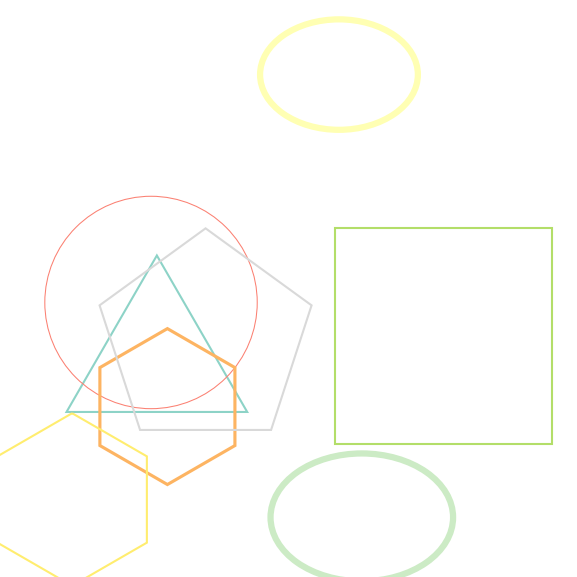[{"shape": "triangle", "thickness": 1, "radius": 0.9, "center": [0.272, 0.376]}, {"shape": "oval", "thickness": 3, "radius": 0.68, "center": [0.587, 0.87]}, {"shape": "circle", "thickness": 0.5, "radius": 0.92, "center": [0.262, 0.475]}, {"shape": "hexagon", "thickness": 1.5, "radius": 0.67, "center": [0.29, 0.295]}, {"shape": "square", "thickness": 1, "radius": 0.94, "center": [0.768, 0.417]}, {"shape": "pentagon", "thickness": 1, "radius": 0.96, "center": [0.356, 0.411]}, {"shape": "oval", "thickness": 3, "radius": 0.79, "center": [0.627, 0.103]}, {"shape": "hexagon", "thickness": 1, "radius": 0.75, "center": [0.125, 0.134]}]